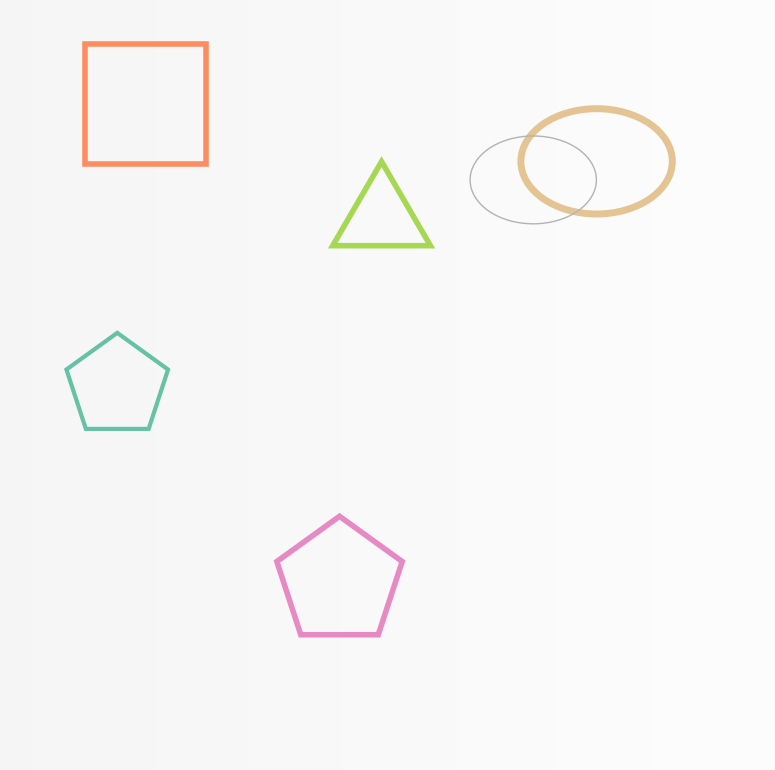[{"shape": "pentagon", "thickness": 1.5, "radius": 0.34, "center": [0.151, 0.499]}, {"shape": "square", "thickness": 2, "radius": 0.39, "center": [0.187, 0.865]}, {"shape": "pentagon", "thickness": 2, "radius": 0.43, "center": [0.438, 0.244]}, {"shape": "triangle", "thickness": 2, "radius": 0.36, "center": [0.492, 0.717]}, {"shape": "oval", "thickness": 2.5, "radius": 0.49, "center": [0.77, 0.79]}, {"shape": "oval", "thickness": 0.5, "radius": 0.41, "center": [0.688, 0.766]}]